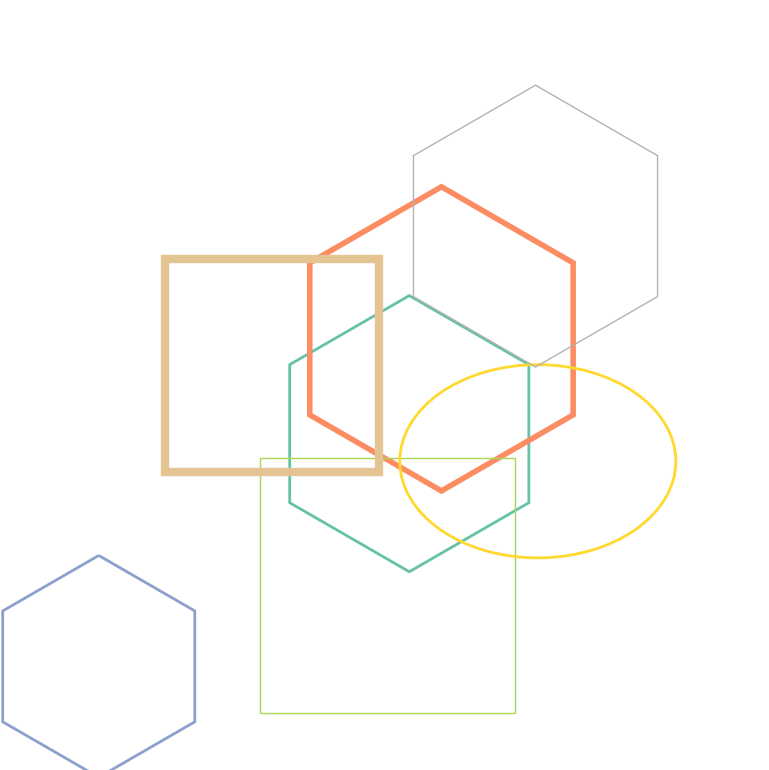[{"shape": "hexagon", "thickness": 1, "radius": 0.9, "center": [0.532, 0.437]}, {"shape": "hexagon", "thickness": 2, "radius": 0.99, "center": [0.573, 0.56]}, {"shape": "hexagon", "thickness": 1, "radius": 0.72, "center": [0.128, 0.135]}, {"shape": "square", "thickness": 0.5, "radius": 0.83, "center": [0.503, 0.239]}, {"shape": "oval", "thickness": 1, "radius": 0.9, "center": [0.698, 0.401]}, {"shape": "square", "thickness": 3, "radius": 0.69, "center": [0.353, 0.526]}, {"shape": "hexagon", "thickness": 0.5, "radius": 0.92, "center": [0.695, 0.706]}]